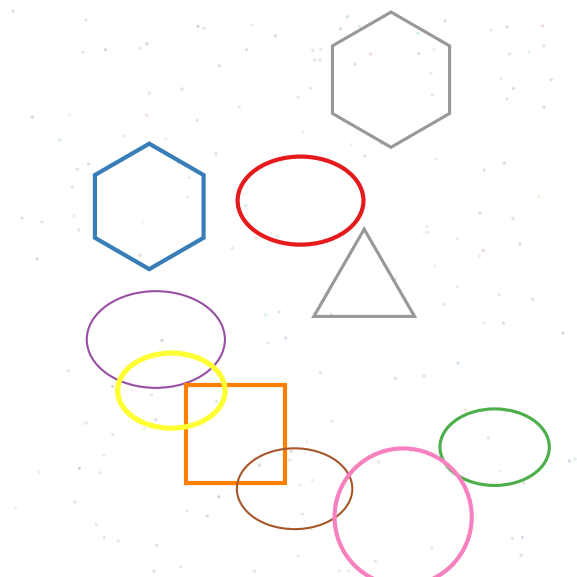[{"shape": "oval", "thickness": 2, "radius": 0.54, "center": [0.52, 0.652]}, {"shape": "hexagon", "thickness": 2, "radius": 0.54, "center": [0.258, 0.642]}, {"shape": "oval", "thickness": 1.5, "radius": 0.47, "center": [0.857, 0.225]}, {"shape": "oval", "thickness": 1, "radius": 0.6, "center": [0.27, 0.411]}, {"shape": "square", "thickness": 2, "radius": 0.42, "center": [0.408, 0.248]}, {"shape": "oval", "thickness": 2.5, "radius": 0.46, "center": [0.297, 0.323]}, {"shape": "oval", "thickness": 1, "radius": 0.5, "center": [0.51, 0.153]}, {"shape": "circle", "thickness": 2, "radius": 0.59, "center": [0.698, 0.104]}, {"shape": "hexagon", "thickness": 1.5, "radius": 0.59, "center": [0.677, 0.861]}, {"shape": "triangle", "thickness": 1.5, "radius": 0.5, "center": [0.631, 0.502]}]